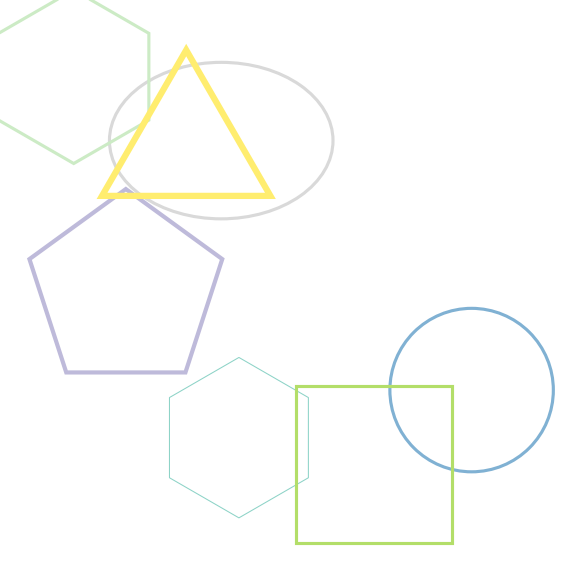[{"shape": "hexagon", "thickness": 0.5, "radius": 0.69, "center": [0.414, 0.241]}, {"shape": "pentagon", "thickness": 2, "radius": 0.88, "center": [0.218, 0.496]}, {"shape": "circle", "thickness": 1.5, "radius": 0.71, "center": [0.817, 0.324]}, {"shape": "square", "thickness": 1.5, "radius": 0.68, "center": [0.648, 0.195]}, {"shape": "oval", "thickness": 1.5, "radius": 0.97, "center": [0.383, 0.756]}, {"shape": "hexagon", "thickness": 1.5, "radius": 0.75, "center": [0.128, 0.866]}, {"shape": "triangle", "thickness": 3, "radius": 0.84, "center": [0.322, 0.744]}]